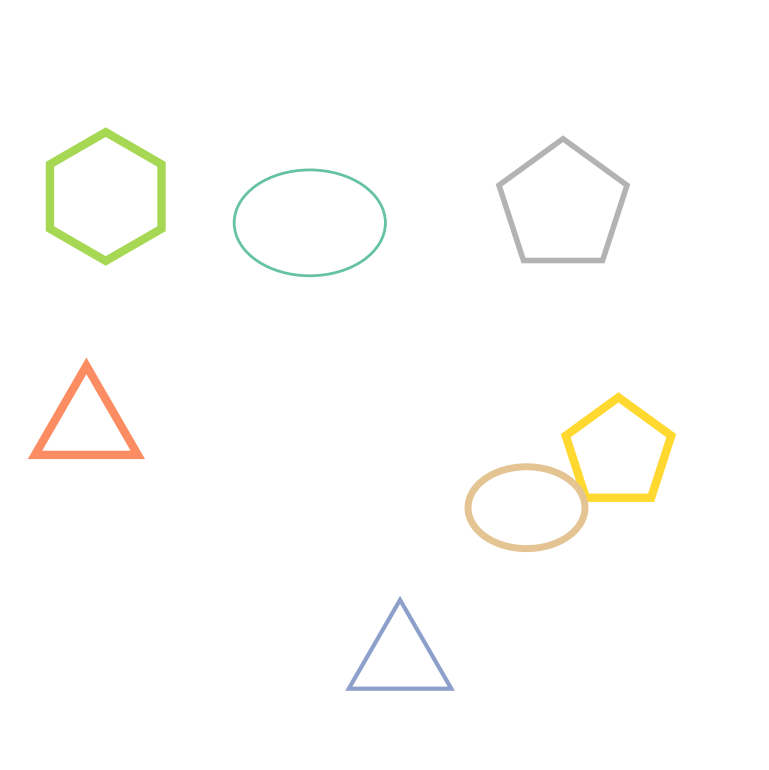[{"shape": "oval", "thickness": 1, "radius": 0.49, "center": [0.402, 0.711]}, {"shape": "triangle", "thickness": 3, "radius": 0.39, "center": [0.112, 0.448]}, {"shape": "triangle", "thickness": 1.5, "radius": 0.38, "center": [0.52, 0.144]}, {"shape": "hexagon", "thickness": 3, "radius": 0.42, "center": [0.137, 0.745]}, {"shape": "pentagon", "thickness": 3, "radius": 0.36, "center": [0.803, 0.412]}, {"shape": "oval", "thickness": 2.5, "radius": 0.38, "center": [0.684, 0.341]}, {"shape": "pentagon", "thickness": 2, "radius": 0.44, "center": [0.731, 0.732]}]